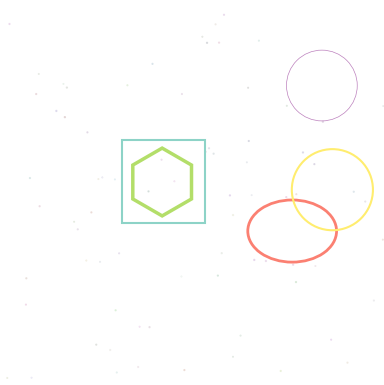[{"shape": "square", "thickness": 1.5, "radius": 0.54, "center": [0.425, 0.529]}, {"shape": "oval", "thickness": 2, "radius": 0.58, "center": [0.759, 0.4]}, {"shape": "hexagon", "thickness": 2.5, "radius": 0.44, "center": [0.421, 0.527]}, {"shape": "circle", "thickness": 0.5, "radius": 0.46, "center": [0.836, 0.778]}, {"shape": "circle", "thickness": 1.5, "radius": 0.53, "center": [0.863, 0.507]}]